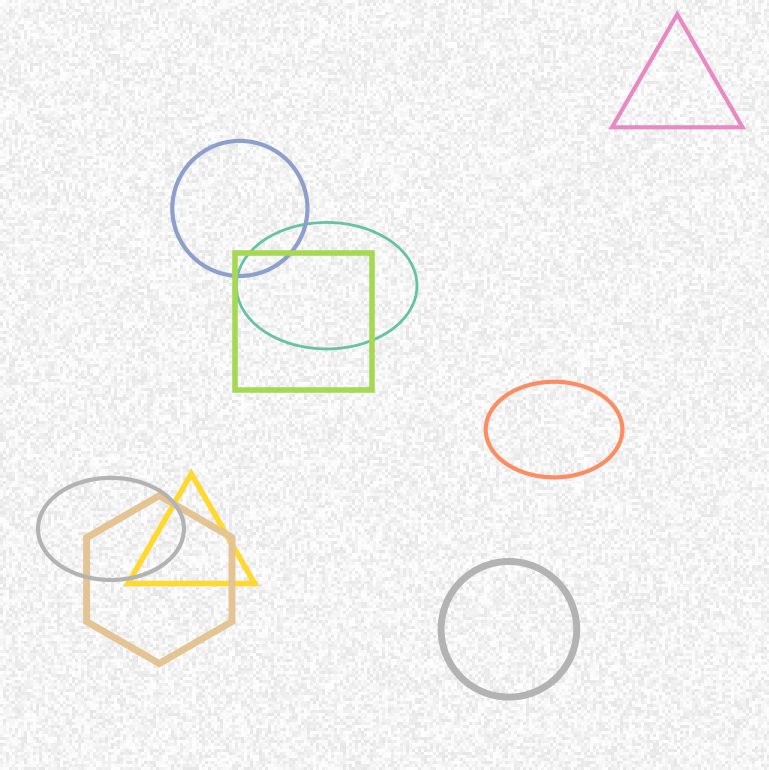[{"shape": "oval", "thickness": 1, "radius": 0.59, "center": [0.424, 0.629]}, {"shape": "oval", "thickness": 1.5, "radius": 0.44, "center": [0.72, 0.442]}, {"shape": "circle", "thickness": 1.5, "radius": 0.44, "center": [0.312, 0.729]}, {"shape": "triangle", "thickness": 1.5, "radius": 0.49, "center": [0.88, 0.884]}, {"shape": "square", "thickness": 2, "radius": 0.45, "center": [0.394, 0.582]}, {"shape": "triangle", "thickness": 2, "radius": 0.48, "center": [0.248, 0.29]}, {"shape": "hexagon", "thickness": 2.5, "radius": 0.55, "center": [0.207, 0.247]}, {"shape": "circle", "thickness": 2.5, "radius": 0.44, "center": [0.661, 0.183]}, {"shape": "oval", "thickness": 1.5, "radius": 0.47, "center": [0.144, 0.313]}]